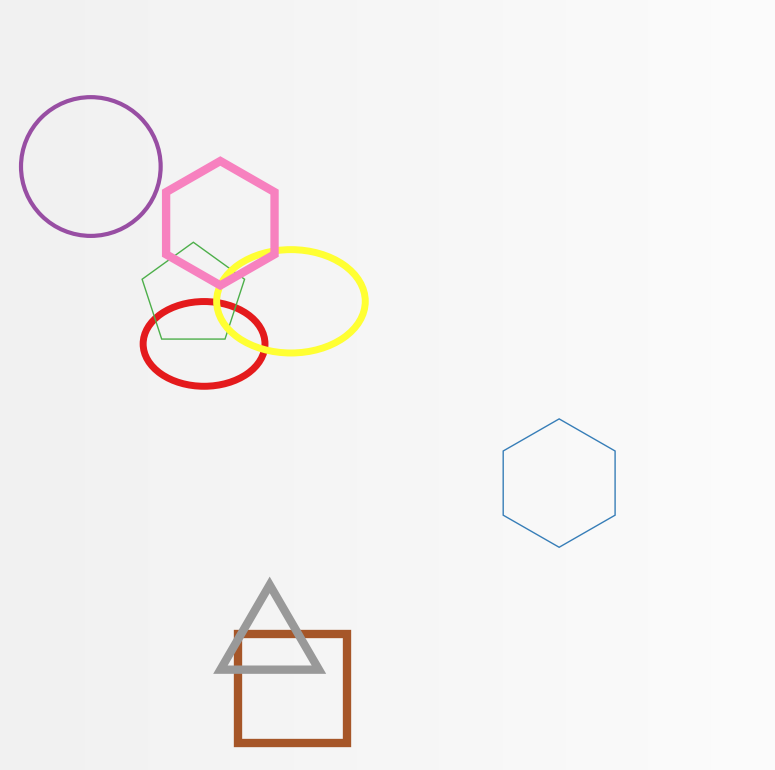[{"shape": "oval", "thickness": 2.5, "radius": 0.39, "center": [0.263, 0.553]}, {"shape": "hexagon", "thickness": 0.5, "radius": 0.42, "center": [0.721, 0.373]}, {"shape": "pentagon", "thickness": 0.5, "radius": 0.35, "center": [0.249, 0.616]}, {"shape": "circle", "thickness": 1.5, "radius": 0.45, "center": [0.117, 0.784]}, {"shape": "oval", "thickness": 2.5, "radius": 0.48, "center": [0.375, 0.609]}, {"shape": "square", "thickness": 3, "radius": 0.35, "center": [0.378, 0.106]}, {"shape": "hexagon", "thickness": 3, "radius": 0.4, "center": [0.284, 0.71]}, {"shape": "triangle", "thickness": 3, "radius": 0.37, "center": [0.348, 0.167]}]